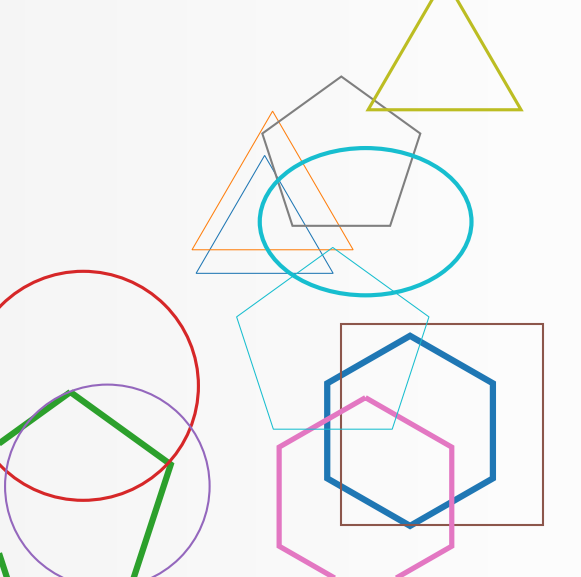[{"shape": "triangle", "thickness": 0.5, "radius": 0.68, "center": [0.455, 0.594]}, {"shape": "hexagon", "thickness": 3, "radius": 0.82, "center": [0.706, 0.253]}, {"shape": "triangle", "thickness": 0.5, "radius": 0.8, "center": [0.469, 0.647]}, {"shape": "pentagon", "thickness": 3, "radius": 0.91, "center": [0.121, 0.139]}, {"shape": "circle", "thickness": 1.5, "radius": 0.99, "center": [0.143, 0.331]}, {"shape": "circle", "thickness": 1, "radius": 0.88, "center": [0.185, 0.157]}, {"shape": "square", "thickness": 1, "radius": 0.87, "center": [0.761, 0.264]}, {"shape": "hexagon", "thickness": 2.5, "radius": 0.86, "center": [0.629, 0.139]}, {"shape": "pentagon", "thickness": 1, "radius": 0.71, "center": [0.587, 0.724]}, {"shape": "triangle", "thickness": 1.5, "radius": 0.76, "center": [0.765, 0.885]}, {"shape": "oval", "thickness": 2, "radius": 0.91, "center": [0.629, 0.615]}, {"shape": "pentagon", "thickness": 0.5, "radius": 0.87, "center": [0.573, 0.397]}]